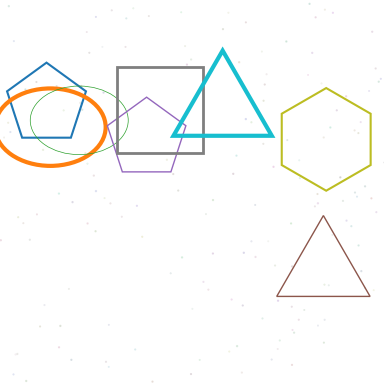[{"shape": "pentagon", "thickness": 1.5, "radius": 0.54, "center": [0.121, 0.73]}, {"shape": "oval", "thickness": 3, "radius": 0.72, "center": [0.131, 0.67]}, {"shape": "oval", "thickness": 0.5, "radius": 0.64, "center": [0.206, 0.687]}, {"shape": "pentagon", "thickness": 1, "radius": 0.54, "center": [0.381, 0.64]}, {"shape": "triangle", "thickness": 1, "radius": 0.7, "center": [0.84, 0.3]}, {"shape": "square", "thickness": 2, "radius": 0.56, "center": [0.416, 0.714]}, {"shape": "hexagon", "thickness": 1.5, "radius": 0.67, "center": [0.847, 0.638]}, {"shape": "triangle", "thickness": 3, "radius": 0.74, "center": [0.578, 0.721]}]